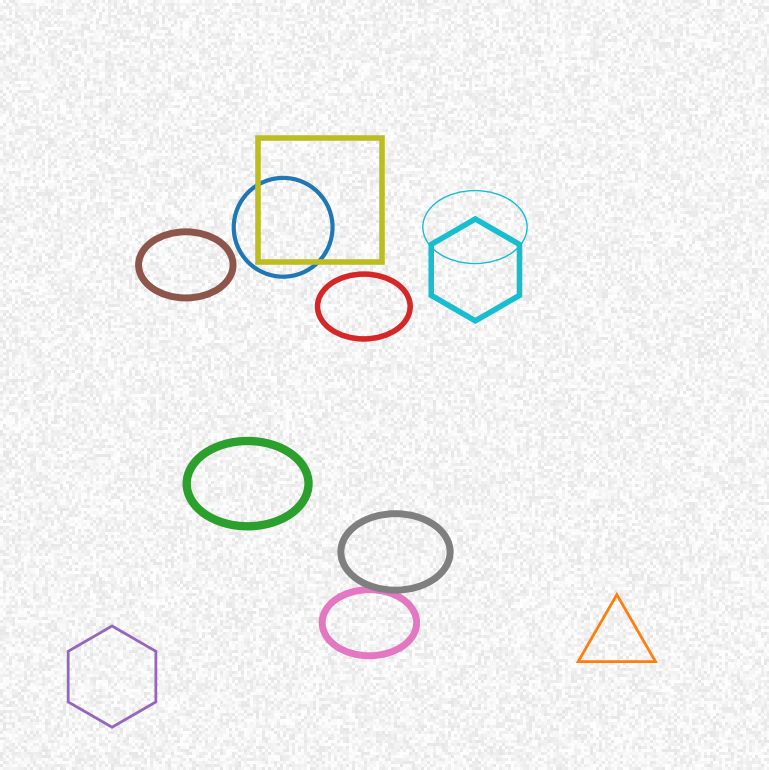[{"shape": "circle", "thickness": 1.5, "radius": 0.32, "center": [0.368, 0.705]}, {"shape": "triangle", "thickness": 1, "radius": 0.29, "center": [0.801, 0.17]}, {"shape": "oval", "thickness": 3, "radius": 0.4, "center": [0.322, 0.372]}, {"shape": "oval", "thickness": 2, "radius": 0.3, "center": [0.473, 0.602]}, {"shape": "hexagon", "thickness": 1, "radius": 0.33, "center": [0.145, 0.121]}, {"shape": "oval", "thickness": 2.5, "radius": 0.31, "center": [0.241, 0.656]}, {"shape": "oval", "thickness": 2.5, "radius": 0.31, "center": [0.48, 0.191]}, {"shape": "oval", "thickness": 2.5, "radius": 0.35, "center": [0.514, 0.283]}, {"shape": "square", "thickness": 2, "radius": 0.4, "center": [0.415, 0.74]}, {"shape": "oval", "thickness": 0.5, "radius": 0.34, "center": [0.617, 0.705]}, {"shape": "hexagon", "thickness": 2, "radius": 0.33, "center": [0.617, 0.649]}]